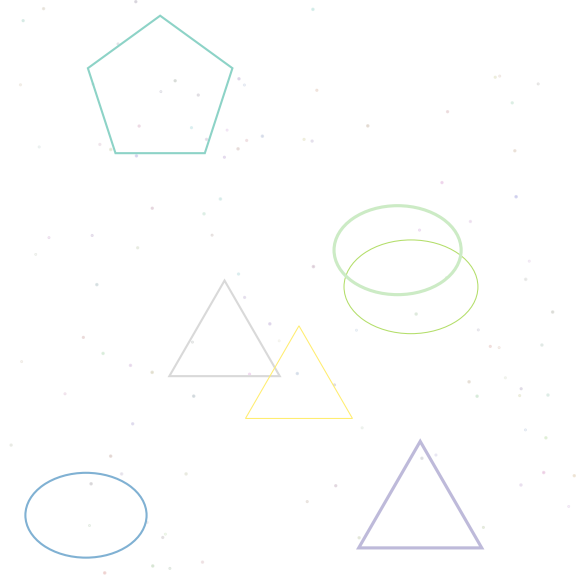[{"shape": "pentagon", "thickness": 1, "radius": 0.66, "center": [0.277, 0.84]}, {"shape": "triangle", "thickness": 1.5, "radius": 0.61, "center": [0.728, 0.112]}, {"shape": "oval", "thickness": 1, "radius": 0.52, "center": [0.149, 0.107]}, {"shape": "oval", "thickness": 0.5, "radius": 0.58, "center": [0.712, 0.503]}, {"shape": "triangle", "thickness": 1, "radius": 0.55, "center": [0.389, 0.403]}, {"shape": "oval", "thickness": 1.5, "radius": 0.55, "center": [0.688, 0.566]}, {"shape": "triangle", "thickness": 0.5, "radius": 0.53, "center": [0.518, 0.328]}]